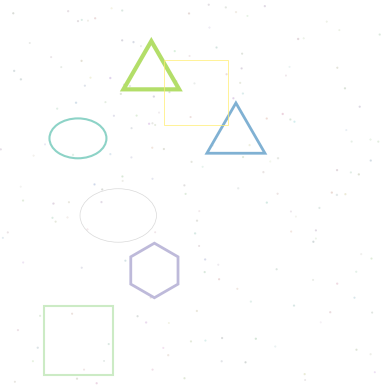[{"shape": "oval", "thickness": 1.5, "radius": 0.37, "center": [0.202, 0.641]}, {"shape": "hexagon", "thickness": 2, "radius": 0.35, "center": [0.401, 0.297]}, {"shape": "triangle", "thickness": 2, "radius": 0.44, "center": [0.613, 0.645]}, {"shape": "triangle", "thickness": 3, "radius": 0.42, "center": [0.393, 0.81]}, {"shape": "oval", "thickness": 0.5, "radius": 0.5, "center": [0.307, 0.44]}, {"shape": "square", "thickness": 1.5, "radius": 0.45, "center": [0.204, 0.116]}, {"shape": "square", "thickness": 0.5, "radius": 0.42, "center": [0.509, 0.76]}]